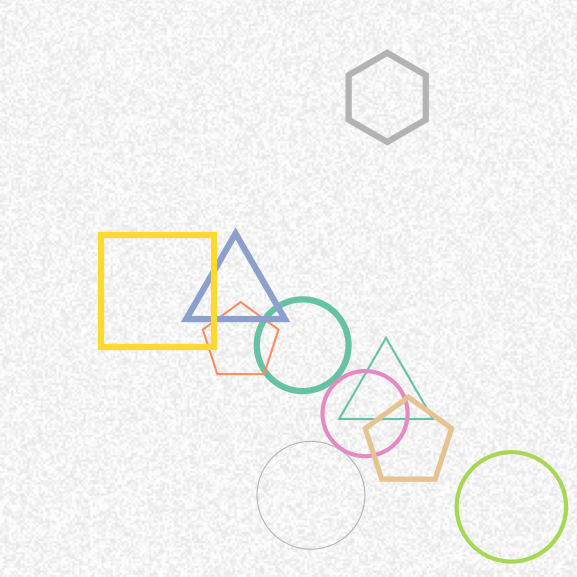[{"shape": "circle", "thickness": 3, "radius": 0.4, "center": [0.524, 0.401]}, {"shape": "triangle", "thickness": 1, "radius": 0.47, "center": [0.668, 0.32]}, {"shape": "pentagon", "thickness": 1, "radius": 0.34, "center": [0.417, 0.407]}, {"shape": "triangle", "thickness": 3, "radius": 0.49, "center": [0.408, 0.496]}, {"shape": "circle", "thickness": 2, "radius": 0.37, "center": [0.632, 0.283]}, {"shape": "circle", "thickness": 2, "radius": 0.47, "center": [0.885, 0.121]}, {"shape": "square", "thickness": 3, "radius": 0.49, "center": [0.273, 0.495]}, {"shape": "pentagon", "thickness": 2.5, "radius": 0.39, "center": [0.707, 0.233]}, {"shape": "hexagon", "thickness": 3, "radius": 0.39, "center": [0.67, 0.83]}, {"shape": "circle", "thickness": 0.5, "radius": 0.47, "center": [0.538, 0.142]}]